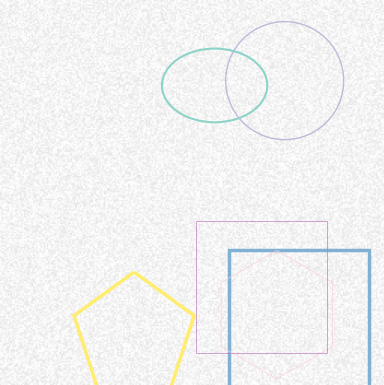[{"shape": "oval", "thickness": 1.5, "radius": 0.68, "center": [0.558, 0.778]}, {"shape": "circle", "thickness": 1, "radius": 0.77, "center": [0.739, 0.791]}, {"shape": "square", "thickness": 2.5, "radius": 0.91, "center": [0.776, 0.168]}, {"shape": "hexagon", "thickness": 0.5, "radius": 0.83, "center": [0.719, 0.183]}, {"shape": "square", "thickness": 0.5, "radius": 0.85, "center": [0.68, 0.255]}, {"shape": "pentagon", "thickness": 2.5, "radius": 0.82, "center": [0.348, 0.129]}]